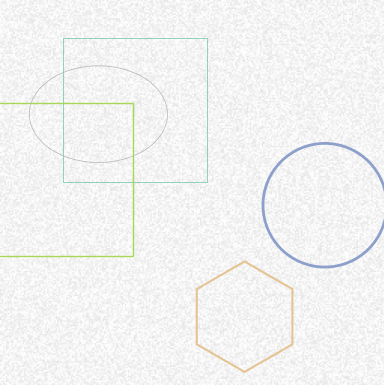[{"shape": "square", "thickness": 0.5, "radius": 0.93, "center": [0.351, 0.714]}, {"shape": "circle", "thickness": 2, "radius": 0.8, "center": [0.844, 0.467]}, {"shape": "square", "thickness": 1, "radius": 0.99, "center": [0.147, 0.535]}, {"shape": "hexagon", "thickness": 1.5, "radius": 0.72, "center": [0.635, 0.177]}, {"shape": "oval", "thickness": 0.5, "radius": 0.9, "center": [0.256, 0.703]}]